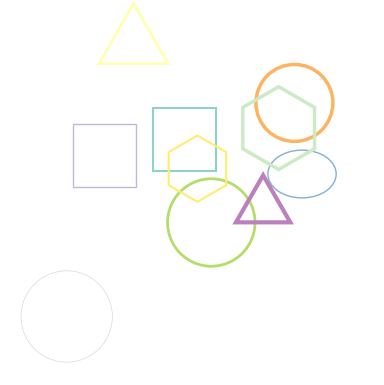[{"shape": "square", "thickness": 1.5, "radius": 0.41, "center": [0.479, 0.638]}, {"shape": "triangle", "thickness": 2, "radius": 0.52, "center": [0.347, 0.887]}, {"shape": "square", "thickness": 1, "radius": 0.41, "center": [0.272, 0.595]}, {"shape": "oval", "thickness": 1, "radius": 0.44, "center": [0.785, 0.548]}, {"shape": "circle", "thickness": 2.5, "radius": 0.5, "center": [0.765, 0.733]}, {"shape": "circle", "thickness": 2, "radius": 0.57, "center": [0.549, 0.422]}, {"shape": "circle", "thickness": 0.5, "radius": 0.59, "center": [0.173, 0.178]}, {"shape": "triangle", "thickness": 3, "radius": 0.41, "center": [0.683, 0.463]}, {"shape": "hexagon", "thickness": 2.5, "radius": 0.54, "center": [0.724, 0.667]}, {"shape": "hexagon", "thickness": 1.5, "radius": 0.43, "center": [0.513, 0.562]}]